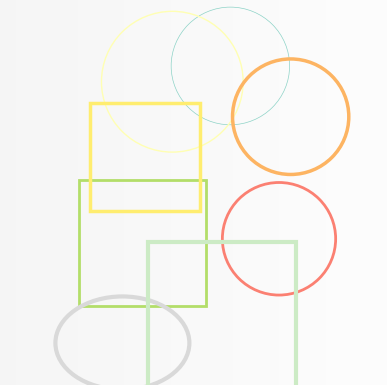[{"shape": "circle", "thickness": 0.5, "radius": 0.76, "center": [0.595, 0.829]}, {"shape": "circle", "thickness": 1, "radius": 0.91, "center": [0.445, 0.788]}, {"shape": "circle", "thickness": 2, "radius": 0.73, "center": [0.72, 0.38]}, {"shape": "circle", "thickness": 2.5, "radius": 0.75, "center": [0.75, 0.697]}, {"shape": "square", "thickness": 2, "radius": 0.82, "center": [0.367, 0.369]}, {"shape": "oval", "thickness": 3, "radius": 0.86, "center": [0.316, 0.109]}, {"shape": "square", "thickness": 3, "radius": 0.96, "center": [0.573, 0.179]}, {"shape": "square", "thickness": 2.5, "radius": 0.71, "center": [0.373, 0.592]}]